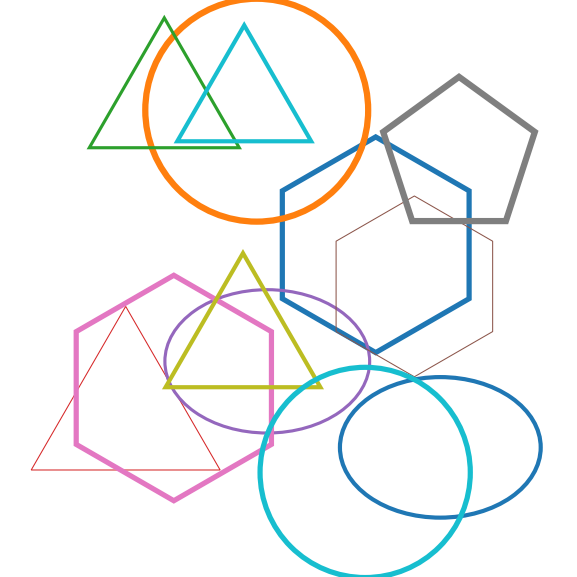[{"shape": "oval", "thickness": 2, "radius": 0.87, "center": [0.762, 0.224]}, {"shape": "hexagon", "thickness": 2.5, "radius": 0.93, "center": [0.651, 0.575]}, {"shape": "circle", "thickness": 3, "radius": 0.96, "center": [0.445, 0.808]}, {"shape": "triangle", "thickness": 1.5, "radius": 0.75, "center": [0.284, 0.818]}, {"shape": "triangle", "thickness": 0.5, "radius": 0.94, "center": [0.218, 0.28]}, {"shape": "oval", "thickness": 1.5, "radius": 0.89, "center": [0.463, 0.373]}, {"shape": "hexagon", "thickness": 0.5, "radius": 0.78, "center": [0.718, 0.503]}, {"shape": "hexagon", "thickness": 2.5, "radius": 0.98, "center": [0.301, 0.327]}, {"shape": "pentagon", "thickness": 3, "radius": 0.69, "center": [0.795, 0.728]}, {"shape": "triangle", "thickness": 2, "radius": 0.77, "center": [0.421, 0.406]}, {"shape": "circle", "thickness": 2.5, "radius": 0.91, "center": [0.632, 0.181]}, {"shape": "triangle", "thickness": 2, "radius": 0.67, "center": [0.423, 0.821]}]